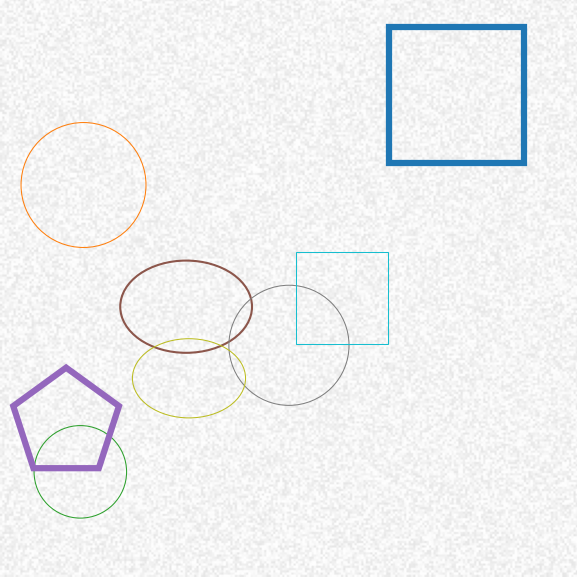[{"shape": "square", "thickness": 3, "radius": 0.59, "center": [0.79, 0.835]}, {"shape": "circle", "thickness": 0.5, "radius": 0.54, "center": [0.145, 0.679]}, {"shape": "circle", "thickness": 0.5, "radius": 0.4, "center": [0.139, 0.182]}, {"shape": "pentagon", "thickness": 3, "radius": 0.48, "center": [0.114, 0.266]}, {"shape": "oval", "thickness": 1, "radius": 0.57, "center": [0.322, 0.468]}, {"shape": "circle", "thickness": 0.5, "radius": 0.52, "center": [0.5, 0.401]}, {"shape": "oval", "thickness": 0.5, "radius": 0.49, "center": [0.327, 0.344]}, {"shape": "square", "thickness": 0.5, "radius": 0.4, "center": [0.593, 0.483]}]